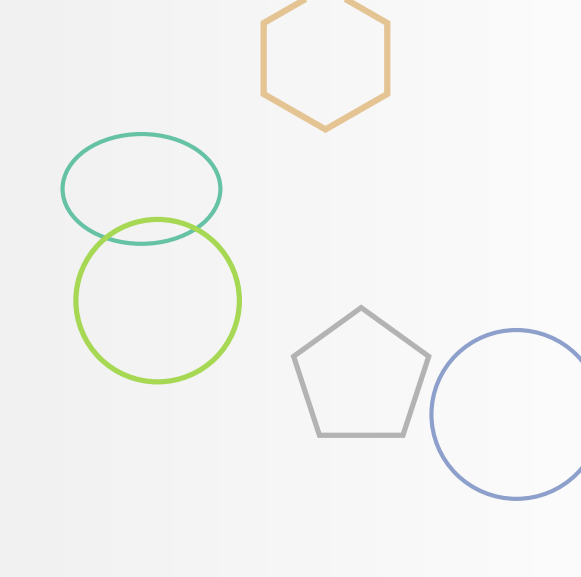[{"shape": "oval", "thickness": 2, "radius": 0.68, "center": [0.243, 0.672]}, {"shape": "circle", "thickness": 2, "radius": 0.73, "center": [0.888, 0.281]}, {"shape": "circle", "thickness": 2.5, "radius": 0.7, "center": [0.271, 0.479]}, {"shape": "hexagon", "thickness": 3, "radius": 0.61, "center": [0.56, 0.898]}, {"shape": "pentagon", "thickness": 2.5, "radius": 0.61, "center": [0.621, 0.344]}]